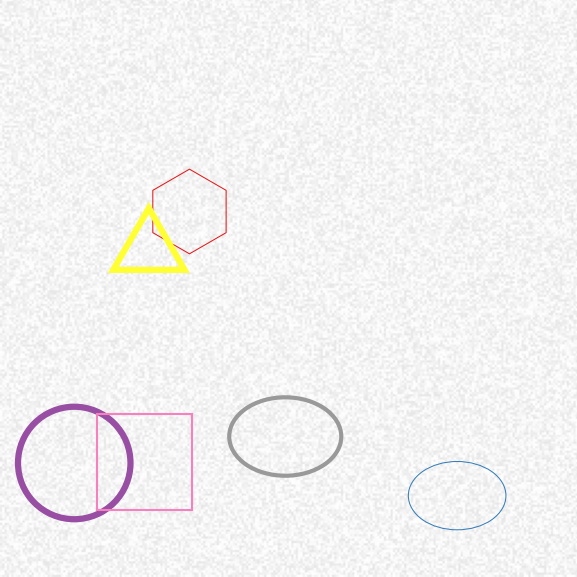[{"shape": "hexagon", "thickness": 0.5, "radius": 0.37, "center": [0.328, 0.633]}, {"shape": "oval", "thickness": 0.5, "radius": 0.42, "center": [0.792, 0.141]}, {"shape": "circle", "thickness": 3, "radius": 0.49, "center": [0.129, 0.197]}, {"shape": "triangle", "thickness": 3, "radius": 0.36, "center": [0.258, 0.567]}, {"shape": "square", "thickness": 1, "radius": 0.41, "center": [0.25, 0.199]}, {"shape": "oval", "thickness": 2, "radius": 0.48, "center": [0.494, 0.243]}]